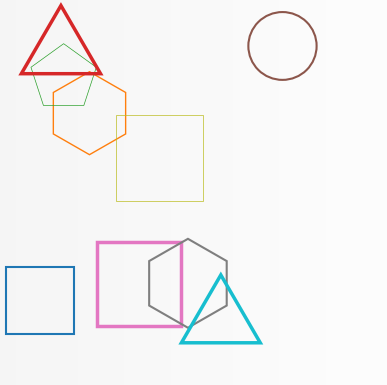[{"shape": "square", "thickness": 1.5, "radius": 0.44, "center": [0.103, 0.218]}, {"shape": "hexagon", "thickness": 1, "radius": 0.54, "center": [0.231, 0.706]}, {"shape": "pentagon", "thickness": 0.5, "radius": 0.44, "center": [0.164, 0.798]}, {"shape": "triangle", "thickness": 2.5, "radius": 0.59, "center": [0.157, 0.868]}, {"shape": "circle", "thickness": 1.5, "radius": 0.44, "center": [0.729, 0.881]}, {"shape": "square", "thickness": 2.5, "radius": 0.54, "center": [0.358, 0.262]}, {"shape": "hexagon", "thickness": 1.5, "radius": 0.58, "center": [0.485, 0.264]}, {"shape": "square", "thickness": 0.5, "radius": 0.56, "center": [0.412, 0.59]}, {"shape": "triangle", "thickness": 2.5, "radius": 0.59, "center": [0.57, 0.168]}]